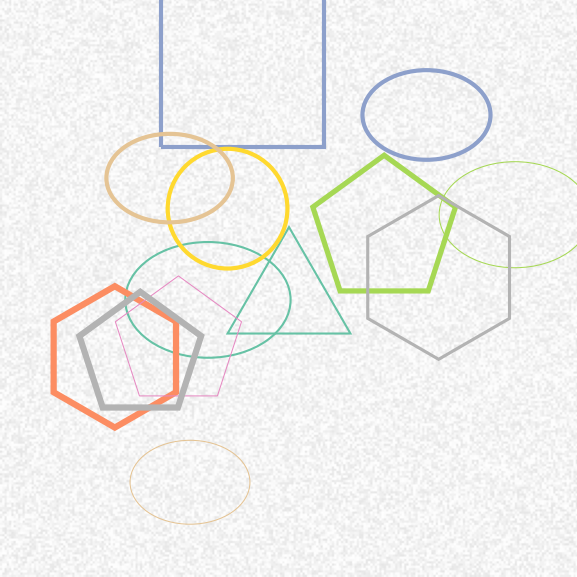[{"shape": "oval", "thickness": 1, "radius": 0.72, "center": [0.36, 0.48]}, {"shape": "triangle", "thickness": 1, "radius": 0.61, "center": [0.5, 0.483]}, {"shape": "hexagon", "thickness": 3, "radius": 0.61, "center": [0.199, 0.381]}, {"shape": "square", "thickness": 2, "radius": 0.7, "center": [0.42, 0.884]}, {"shape": "oval", "thickness": 2, "radius": 0.55, "center": [0.738, 0.8]}, {"shape": "pentagon", "thickness": 0.5, "radius": 0.57, "center": [0.309, 0.407]}, {"shape": "pentagon", "thickness": 2.5, "radius": 0.65, "center": [0.665, 0.6]}, {"shape": "oval", "thickness": 0.5, "radius": 0.66, "center": [0.892, 0.627]}, {"shape": "circle", "thickness": 2, "radius": 0.52, "center": [0.394, 0.638]}, {"shape": "oval", "thickness": 0.5, "radius": 0.52, "center": [0.329, 0.164]}, {"shape": "oval", "thickness": 2, "radius": 0.55, "center": [0.294, 0.691]}, {"shape": "pentagon", "thickness": 3, "radius": 0.55, "center": [0.243, 0.383]}, {"shape": "hexagon", "thickness": 1.5, "radius": 0.71, "center": [0.76, 0.519]}]